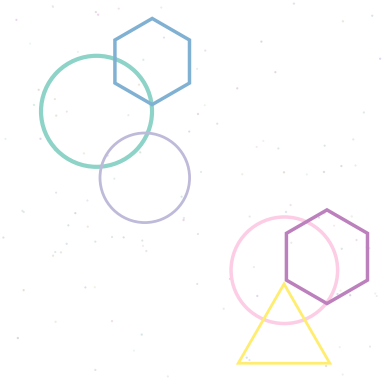[{"shape": "circle", "thickness": 3, "radius": 0.72, "center": [0.251, 0.711]}, {"shape": "circle", "thickness": 2, "radius": 0.58, "center": [0.376, 0.538]}, {"shape": "hexagon", "thickness": 2.5, "radius": 0.56, "center": [0.395, 0.84]}, {"shape": "circle", "thickness": 2.5, "radius": 0.69, "center": [0.739, 0.298]}, {"shape": "hexagon", "thickness": 2.5, "radius": 0.61, "center": [0.849, 0.333]}, {"shape": "triangle", "thickness": 2, "radius": 0.69, "center": [0.738, 0.125]}]